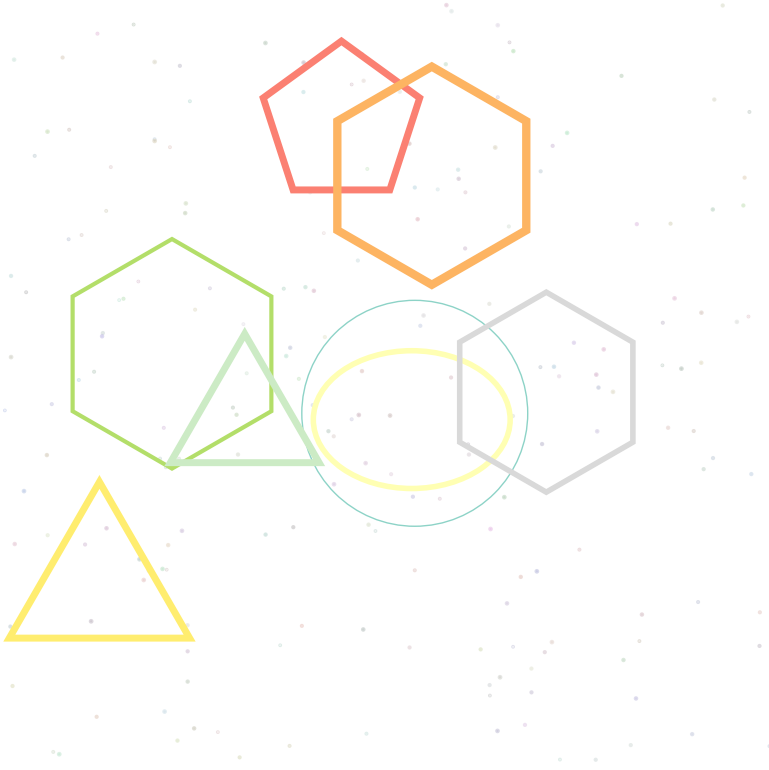[{"shape": "circle", "thickness": 0.5, "radius": 0.73, "center": [0.539, 0.463]}, {"shape": "oval", "thickness": 2, "radius": 0.64, "center": [0.535, 0.455]}, {"shape": "pentagon", "thickness": 2.5, "radius": 0.53, "center": [0.443, 0.84]}, {"shape": "hexagon", "thickness": 3, "radius": 0.71, "center": [0.561, 0.772]}, {"shape": "hexagon", "thickness": 1.5, "radius": 0.75, "center": [0.223, 0.541]}, {"shape": "hexagon", "thickness": 2, "radius": 0.65, "center": [0.709, 0.491]}, {"shape": "triangle", "thickness": 2.5, "radius": 0.56, "center": [0.318, 0.455]}, {"shape": "triangle", "thickness": 2.5, "radius": 0.68, "center": [0.129, 0.239]}]